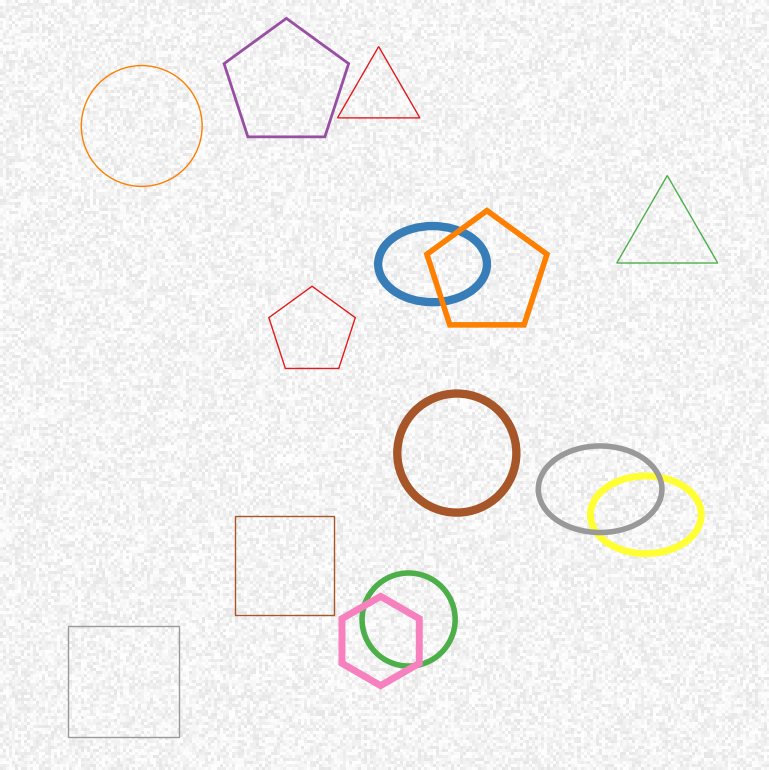[{"shape": "triangle", "thickness": 0.5, "radius": 0.31, "center": [0.492, 0.878]}, {"shape": "pentagon", "thickness": 0.5, "radius": 0.3, "center": [0.405, 0.569]}, {"shape": "oval", "thickness": 3, "radius": 0.35, "center": [0.562, 0.657]}, {"shape": "triangle", "thickness": 0.5, "radius": 0.38, "center": [0.867, 0.696]}, {"shape": "circle", "thickness": 2, "radius": 0.3, "center": [0.531, 0.195]}, {"shape": "pentagon", "thickness": 1, "radius": 0.43, "center": [0.372, 0.891]}, {"shape": "pentagon", "thickness": 2, "radius": 0.41, "center": [0.632, 0.644]}, {"shape": "circle", "thickness": 0.5, "radius": 0.39, "center": [0.184, 0.836]}, {"shape": "oval", "thickness": 2.5, "radius": 0.36, "center": [0.839, 0.331]}, {"shape": "square", "thickness": 0.5, "radius": 0.32, "center": [0.37, 0.266]}, {"shape": "circle", "thickness": 3, "radius": 0.39, "center": [0.593, 0.412]}, {"shape": "hexagon", "thickness": 2.5, "radius": 0.29, "center": [0.494, 0.168]}, {"shape": "oval", "thickness": 2, "radius": 0.4, "center": [0.779, 0.365]}, {"shape": "square", "thickness": 0.5, "radius": 0.36, "center": [0.161, 0.114]}]